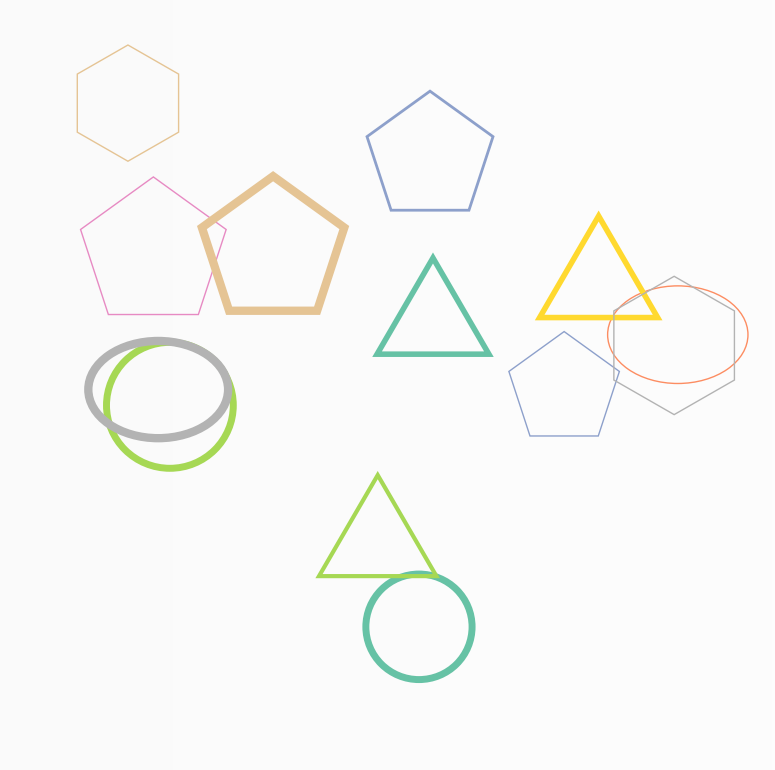[{"shape": "triangle", "thickness": 2, "radius": 0.42, "center": [0.559, 0.582]}, {"shape": "circle", "thickness": 2.5, "radius": 0.34, "center": [0.541, 0.186]}, {"shape": "oval", "thickness": 0.5, "radius": 0.45, "center": [0.875, 0.565]}, {"shape": "pentagon", "thickness": 1, "radius": 0.43, "center": [0.555, 0.796]}, {"shape": "pentagon", "thickness": 0.5, "radius": 0.37, "center": [0.728, 0.494]}, {"shape": "pentagon", "thickness": 0.5, "radius": 0.49, "center": [0.198, 0.671]}, {"shape": "circle", "thickness": 2.5, "radius": 0.41, "center": [0.219, 0.474]}, {"shape": "triangle", "thickness": 1.5, "radius": 0.44, "center": [0.487, 0.296]}, {"shape": "triangle", "thickness": 2, "radius": 0.44, "center": [0.772, 0.632]}, {"shape": "hexagon", "thickness": 0.5, "radius": 0.38, "center": [0.165, 0.866]}, {"shape": "pentagon", "thickness": 3, "radius": 0.48, "center": [0.352, 0.675]}, {"shape": "hexagon", "thickness": 0.5, "radius": 0.45, "center": [0.87, 0.551]}, {"shape": "oval", "thickness": 3, "radius": 0.45, "center": [0.204, 0.494]}]